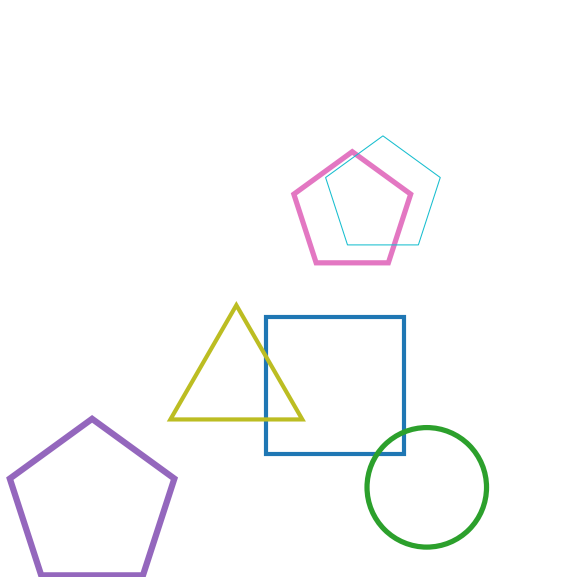[{"shape": "square", "thickness": 2, "radius": 0.6, "center": [0.58, 0.331]}, {"shape": "circle", "thickness": 2.5, "radius": 0.52, "center": [0.739, 0.155]}, {"shape": "pentagon", "thickness": 3, "radius": 0.75, "center": [0.159, 0.124]}, {"shape": "pentagon", "thickness": 2.5, "radius": 0.53, "center": [0.61, 0.63]}, {"shape": "triangle", "thickness": 2, "radius": 0.66, "center": [0.409, 0.339]}, {"shape": "pentagon", "thickness": 0.5, "radius": 0.52, "center": [0.663, 0.659]}]